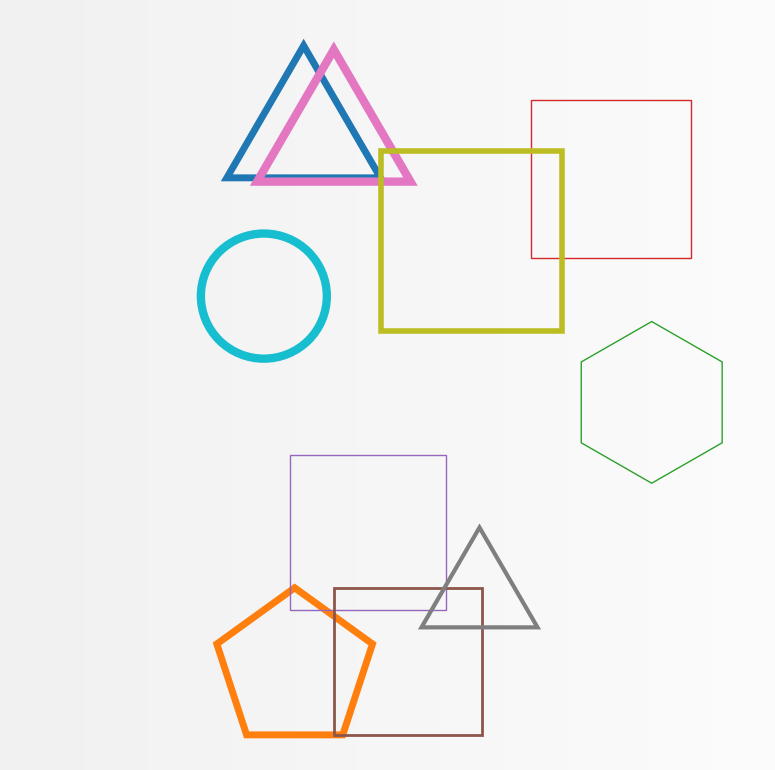[{"shape": "triangle", "thickness": 2.5, "radius": 0.57, "center": [0.392, 0.826]}, {"shape": "pentagon", "thickness": 2.5, "radius": 0.53, "center": [0.38, 0.131]}, {"shape": "hexagon", "thickness": 0.5, "radius": 0.52, "center": [0.841, 0.477]}, {"shape": "square", "thickness": 0.5, "radius": 0.51, "center": [0.789, 0.768]}, {"shape": "square", "thickness": 0.5, "radius": 0.5, "center": [0.474, 0.309]}, {"shape": "square", "thickness": 1, "radius": 0.48, "center": [0.527, 0.141]}, {"shape": "triangle", "thickness": 3, "radius": 0.57, "center": [0.431, 0.821]}, {"shape": "triangle", "thickness": 1.5, "radius": 0.43, "center": [0.619, 0.228]}, {"shape": "square", "thickness": 2, "radius": 0.59, "center": [0.608, 0.687]}, {"shape": "circle", "thickness": 3, "radius": 0.41, "center": [0.34, 0.615]}]